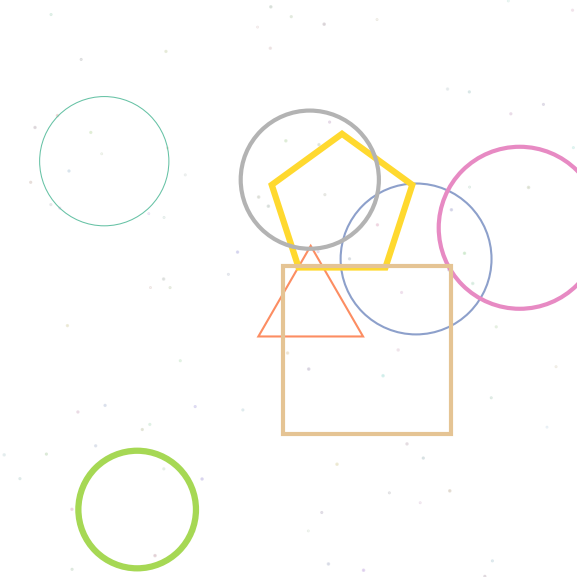[{"shape": "circle", "thickness": 0.5, "radius": 0.56, "center": [0.181, 0.72]}, {"shape": "triangle", "thickness": 1, "radius": 0.52, "center": [0.538, 0.469]}, {"shape": "circle", "thickness": 1, "radius": 0.65, "center": [0.72, 0.551]}, {"shape": "circle", "thickness": 2, "radius": 0.7, "center": [0.9, 0.605]}, {"shape": "circle", "thickness": 3, "radius": 0.51, "center": [0.238, 0.117]}, {"shape": "pentagon", "thickness": 3, "radius": 0.64, "center": [0.592, 0.639]}, {"shape": "square", "thickness": 2, "radius": 0.73, "center": [0.635, 0.394]}, {"shape": "circle", "thickness": 2, "radius": 0.6, "center": [0.536, 0.688]}]